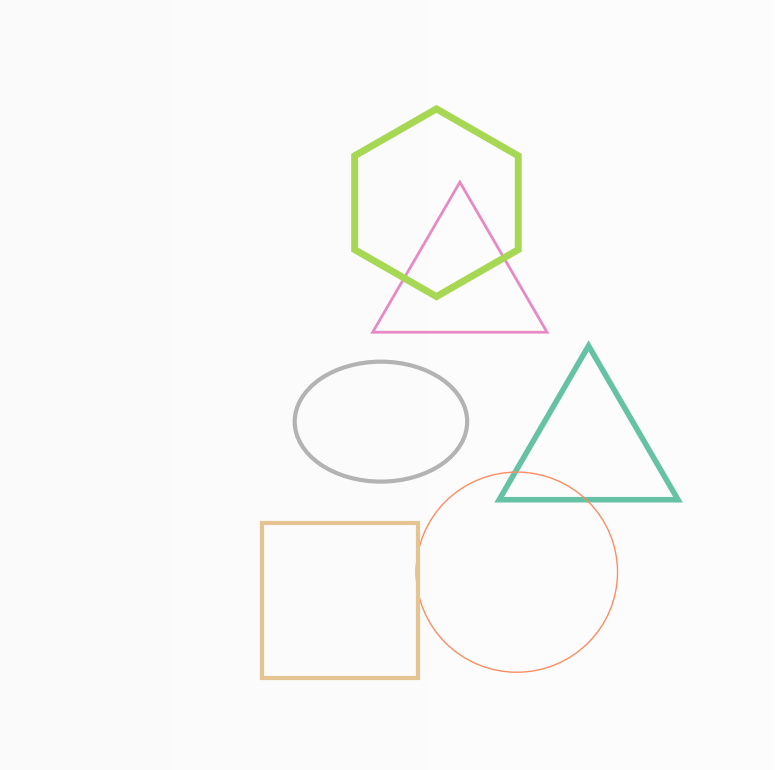[{"shape": "triangle", "thickness": 2, "radius": 0.67, "center": [0.759, 0.418]}, {"shape": "circle", "thickness": 0.5, "radius": 0.65, "center": [0.667, 0.257]}, {"shape": "triangle", "thickness": 1, "radius": 0.65, "center": [0.593, 0.633]}, {"shape": "hexagon", "thickness": 2.5, "radius": 0.61, "center": [0.563, 0.737]}, {"shape": "square", "thickness": 1.5, "radius": 0.5, "center": [0.439, 0.22]}, {"shape": "oval", "thickness": 1.5, "radius": 0.56, "center": [0.492, 0.452]}]